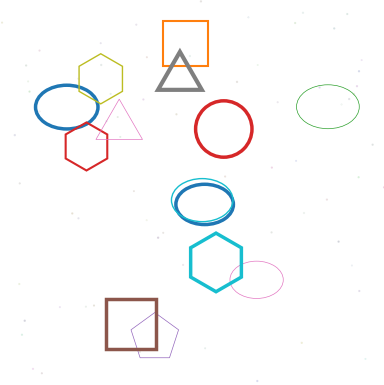[{"shape": "oval", "thickness": 2.5, "radius": 0.37, "center": [0.532, 0.469]}, {"shape": "oval", "thickness": 2.5, "radius": 0.41, "center": [0.173, 0.722]}, {"shape": "square", "thickness": 1.5, "radius": 0.3, "center": [0.482, 0.887]}, {"shape": "oval", "thickness": 0.5, "radius": 0.41, "center": [0.852, 0.723]}, {"shape": "hexagon", "thickness": 1.5, "radius": 0.31, "center": [0.225, 0.62]}, {"shape": "circle", "thickness": 2.5, "radius": 0.37, "center": [0.581, 0.665]}, {"shape": "pentagon", "thickness": 0.5, "radius": 0.32, "center": [0.402, 0.123]}, {"shape": "square", "thickness": 2.5, "radius": 0.33, "center": [0.341, 0.158]}, {"shape": "triangle", "thickness": 0.5, "radius": 0.35, "center": [0.31, 0.673]}, {"shape": "oval", "thickness": 0.5, "radius": 0.35, "center": [0.667, 0.273]}, {"shape": "triangle", "thickness": 3, "radius": 0.33, "center": [0.467, 0.8]}, {"shape": "hexagon", "thickness": 1, "radius": 0.33, "center": [0.262, 0.795]}, {"shape": "hexagon", "thickness": 2.5, "radius": 0.38, "center": [0.561, 0.318]}, {"shape": "oval", "thickness": 1, "radius": 0.4, "center": [0.525, 0.48]}]